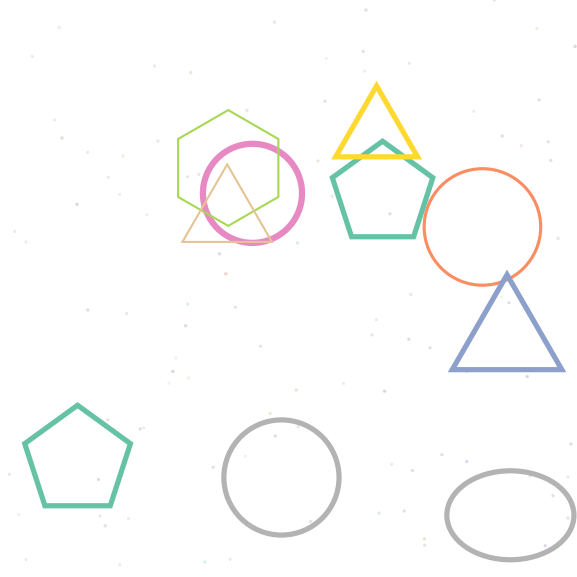[{"shape": "pentagon", "thickness": 2.5, "radius": 0.48, "center": [0.134, 0.201]}, {"shape": "pentagon", "thickness": 2.5, "radius": 0.46, "center": [0.662, 0.663]}, {"shape": "circle", "thickness": 1.5, "radius": 0.5, "center": [0.835, 0.606]}, {"shape": "triangle", "thickness": 2.5, "radius": 0.55, "center": [0.878, 0.414]}, {"shape": "circle", "thickness": 3, "radius": 0.43, "center": [0.437, 0.664]}, {"shape": "hexagon", "thickness": 1, "radius": 0.5, "center": [0.395, 0.708]}, {"shape": "triangle", "thickness": 2.5, "radius": 0.41, "center": [0.652, 0.769]}, {"shape": "triangle", "thickness": 1, "radius": 0.45, "center": [0.393, 0.625]}, {"shape": "oval", "thickness": 2.5, "radius": 0.55, "center": [0.884, 0.107]}, {"shape": "circle", "thickness": 2.5, "radius": 0.5, "center": [0.487, 0.172]}]